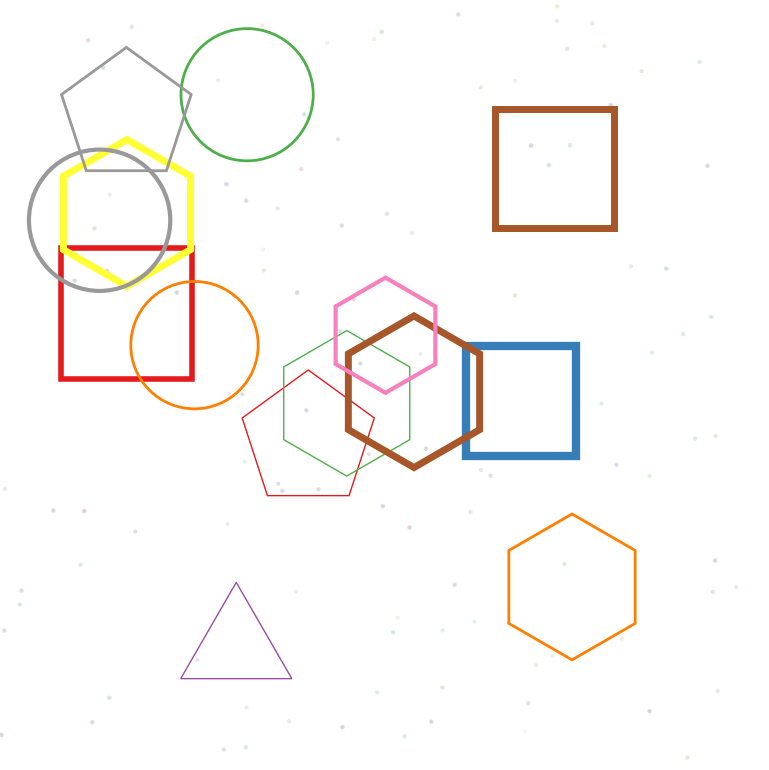[{"shape": "square", "thickness": 2, "radius": 0.43, "center": [0.165, 0.593]}, {"shape": "pentagon", "thickness": 0.5, "radius": 0.45, "center": [0.4, 0.429]}, {"shape": "square", "thickness": 3, "radius": 0.36, "center": [0.677, 0.479]}, {"shape": "hexagon", "thickness": 0.5, "radius": 0.47, "center": [0.45, 0.476]}, {"shape": "circle", "thickness": 1, "radius": 0.43, "center": [0.321, 0.877]}, {"shape": "triangle", "thickness": 0.5, "radius": 0.42, "center": [0.307, 0.16]}, {"shape": "hexagon", "thickness": 1, "radius": 0.47, "center": [0.743, 0.238]}, {"shape": "circle", "thickness": 1, "radius": 0.41, "center": [0.253, 0.552]}, {"shape": "hexagon", "thickness": 2.5, "radius": 0.48, "center": [0.165, 0.723]}, {"shape": "square", "thickness": 2.5, "radius": 0.39, "center": [0.72, 0.781]}, {"shape": "hexagon", "thickness": 2.5, "radius": 0.49, "center": [0.538, 0.491]}, {"shape": "hexagon", "thickness": 1.5, "radius": 0.37, "center": [0.501, 0.565]}, {"shape": "pentagon", "thickness": 1, "radius": 0.44, "center": [0.164, 0.85]}, {"shape": "circle", "thickness": 1.5, "radius": 0.46, "center": [0.129, 0.714]}]